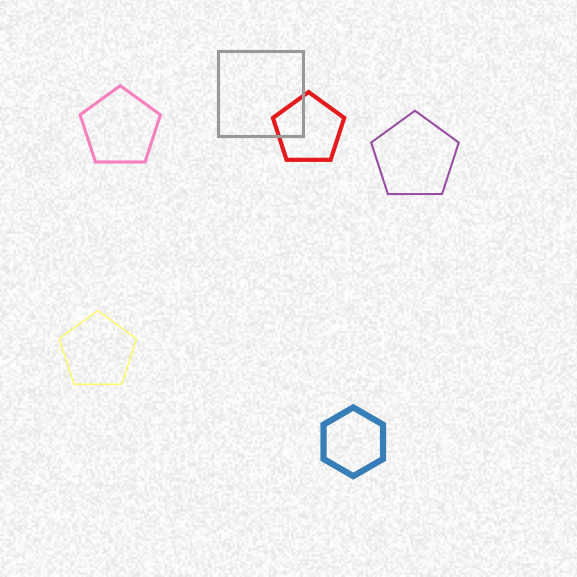[{"shape": "pentagon", "thickness": 2, "radius": 0.32, "center": [0.534, 0.775]}, {"shape": "hexagon", "thickness": 3, "radius": 0.3, "center": [0.612, 0.234]}, {"shape": "pentagon", "thickness": 1, "radius": 0.4, "center": [0.719, 0.728]}, {"shape": "pentagon", "thickness": 0.5, "radius": 0.35, "center": [0.169, 0.391]}, {"shape": "pentagon", "thickness": 1.5, "radius": 0.37, "center": [0.208, 0.778]}, {"shape": "square", "thickness": 1.5, "radius": 0.37, "center": [0.451, 0.837]}]